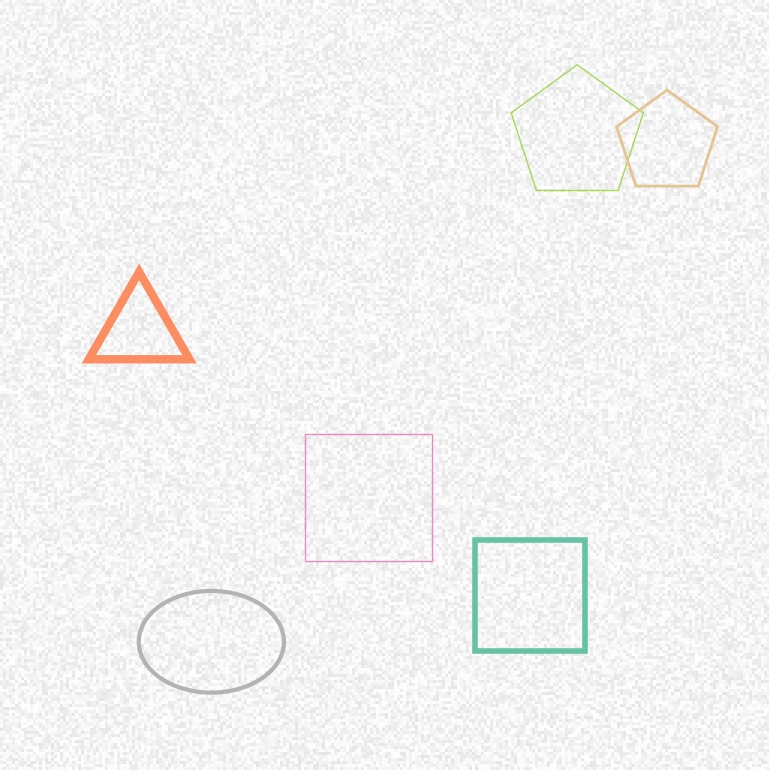[{"shape": "square", "thickness": 2, "radius": 0.36, "center": [0.688, 0.226]}, {"shape": "triangle", "thickness": 3, "radius": 0.38, "center": [0.181, 0.571]}, {"shape": "square", "thickness": 0.5, "radius": 0.41, "center": [0.479, 0.354]}, {"shape": "pentagon", "thickness": 0.5, "radius": 0.45, "center": [0.75, 0.826]}, {"shape": "pentagon", "thickness": 1, "radius": 0.34, "center": [0.866, 0.814]}, {"shape": "oval", "thickness": 1.5, "radius": 0.47, "center": [0.274, 0.167]}]